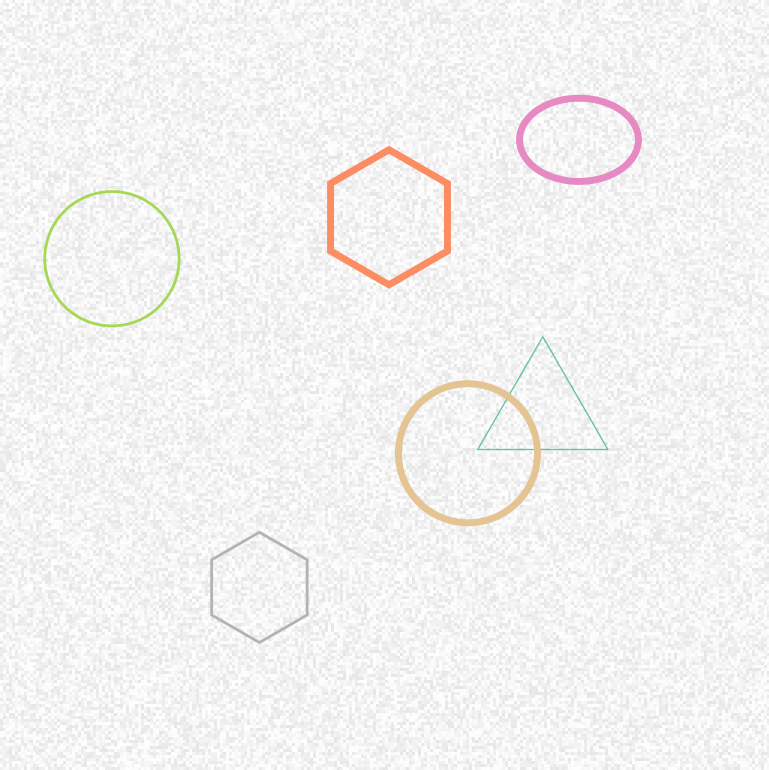[{"shape": "triangle", "thickness": 0.5, "radius": 0.49, "center": [0.705, 0.465]}, {"shape": "hexagon", "thickness": 2.5, "radius": 0.44, "center": [0.505, 0.718]}, {"shape": "oval", "thickness": 2.5, "radius": 0.39, "center": [0.752, 0.818]}, {"shape": "circle", "thickness": 1, "radius": 0.44, "center": [0.145, 0.664]}, {"shape": "circle", "thickness": 2.5, "radius": 0.45, "center": [0.608, 0.411]}, {"shape": "hexagon", "thickness": 1, "radius": 0.36, "center": [0.337, 0.237]}]